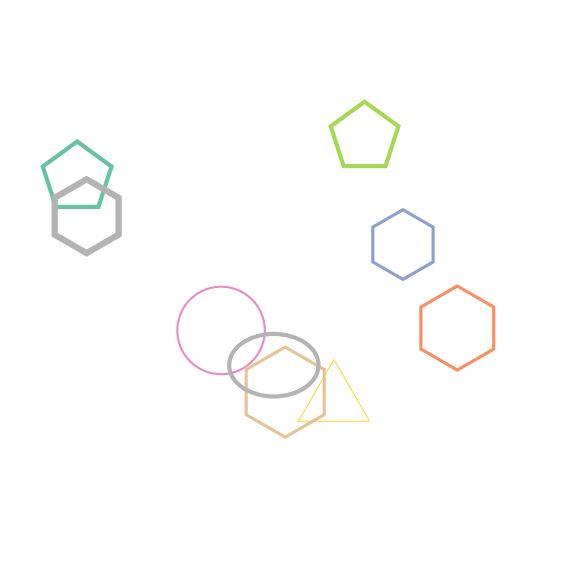[{"shape": "pentagon", "thickness": 2, "radius": 0.31, "center": [0.134, 0.691]}, {"shape": "hexagon", "thickness": 1.5, "radius": 0.36, "center": [0.792, 0.431]}, {"shape": "hexagon", "thickness": 1.5, "radius": 0.3, "center": [0.698, 0.576]}, {"shape": "circle", "thickness": 1, "radius": 0.38, "center": [0.383, 0.427]}, {"shape": "pentagon", "thickness": 2, "radius": 0.31, "center": [0.631, 0.761]}, {"shape": "triangle", "thickness": 0.5, "radius": 0.36, "center": [0.578, 0.305]}, {"shape": "hexagon", "thickness": 1.5, "radius": 0.39, "center": [0.494, 0.32]}, {"shape": "oval", "thickness": 2, "radius": 0.39, "center": [0.474, 0.367]}, {"shape": "hexagon", "thickness": 3, "radius": 0.32, "center": [0.15, 0.625]}]